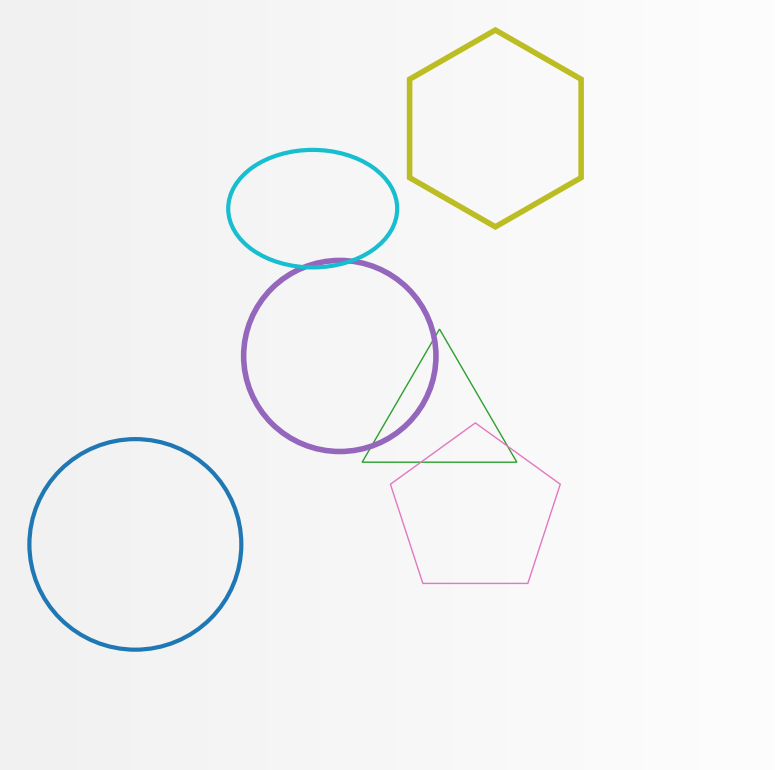[{"shape": "circle", "thickness": 1.5, "radius": 0.68, "center": [0.175, 0.293]}, {"shape": "triangle", "thickness": 0.5, "radius": 0.58, "center": [0.567, 0.457]}, {"shape": "circle", "thickness": 2, "radius": 0.62, "center": [0.438, 0.538]}, {"shape": "pentagon", "thickness": 0.5, "radius": 0.58, "center": [0.613, 0.336]}, {"shape": "hexagon", "thickness": 2, "radius": 0.64, "center": [0.639, 0.833]}, {"shape": "oval", "thickness": 1.5, "radius": 0.55, "center": [0.403, 0.729]}]